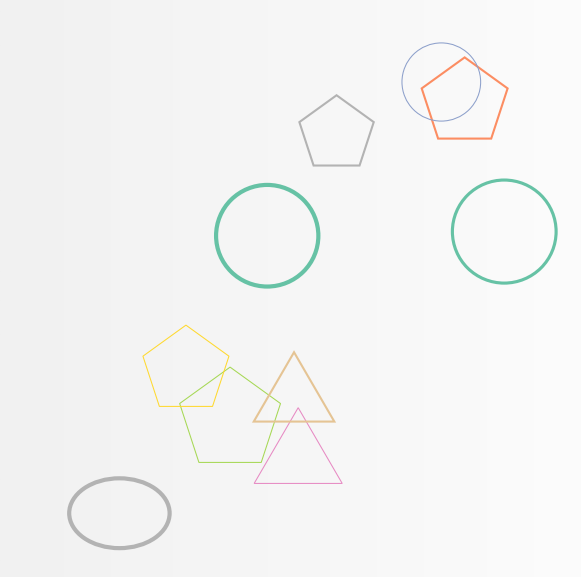[{"shape": "circle", "thickness": 1.5, "radius": 0.45, "center": [0.868, 0.598]}, {"shape": "circle", "thickness": 2, "radius": 0.44, "center": [0.46, 0.591]}, {"shape": "pentagon", "thickness": 1, "radius": 0.39, "center": [0.799, 0.822]}, {"shape": "circle", "thickness": 0.5, "radius": 0.34, "center": [0.759, 0.857]}, {"shape": "triangle", "thickness": 0.5, "radius": 0.44, "center": [0.513, 0.206]}, {"shape": "pentagon", "thickness": 0.5, "radius": 0.46, "center": [0.396, 0.272]}, {"shape": "pentagon", "thickness": 0.5, "radius": 0.39, "center": [0.32, 0.358]}, {"shape": "triangle", "thickness": 1, "radius": 0.4, "center": [0.506, 0.309]}, {"shape": "pentagon", "thickness": 1, "radius": 0.34, "center": [0.579, 0.767]}, {"shape": "oval", "thickness": 2, "radius": 0.43, "center": [0.205, 0.11]}]